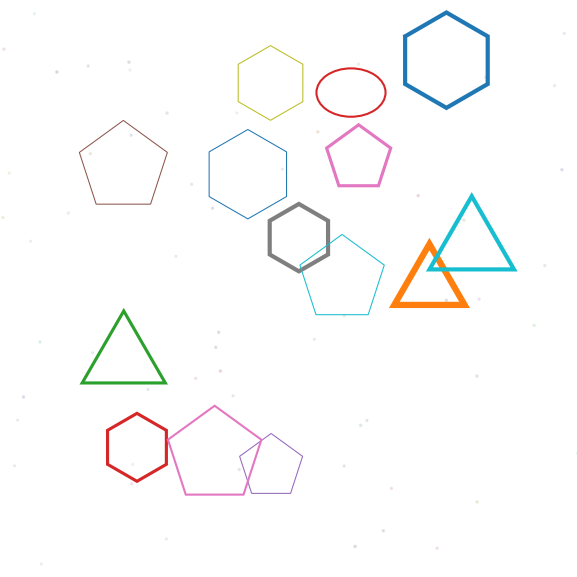[{"shape": "hexagon", "thickness": 2, "radius": 0.41, "center": [0.773, 0.895]}, {"shape": "hexagon", "thickness": 0.5, "radius": 0.39, "center": [0.429, 0.697]}, {"shape": "triangle", "thickness": 3, "radius": 0.35, "center": [0.744, 0.506]}, {"shape": "triangle", "thickness": 1.5, "radius": 0.42, "center": [0.214, 0.378]}, {"shape": "hexagon", "thickness": 1.5, "radius": 0.29, "center": [0.237, 0.225]}, {"shape": "oval", "thickness": 1, "radius": 0.3, "center": [0.608, 0.839]}, {"shape": "pentagon", "thickness": 0.5, "radius": 0.29, "center": [0.469, 0.191]}, {"shape": "pentagon", "thickness": 0.5, "radius": 0.4, "center": [0.214, 0.71]}, {"shape": "pentagon", "thickness": 1.5, "radius": 0.29, "center": [0.621, 0.725]}, {"shape": "pentagon", "thickness": 1, "radius": 0.43, "center": [0.372, 0.211]}, {"shape": "hexagon", "thickness": 2, "radius": 0.29, "center": [0.518, 0.588]}, {"shape": "hexagon", "thickness": 0.5, "radius": 0.32, "center": [0.468, 0.855]}, {"shape": "pentagon", "thickness": 0.5, "radius": 0.38, "center": [0.592, 0.516]}, {"shape": "triangle", "thickness": 2, "radius": 0.42, "center": [0.817, 0.575]}]